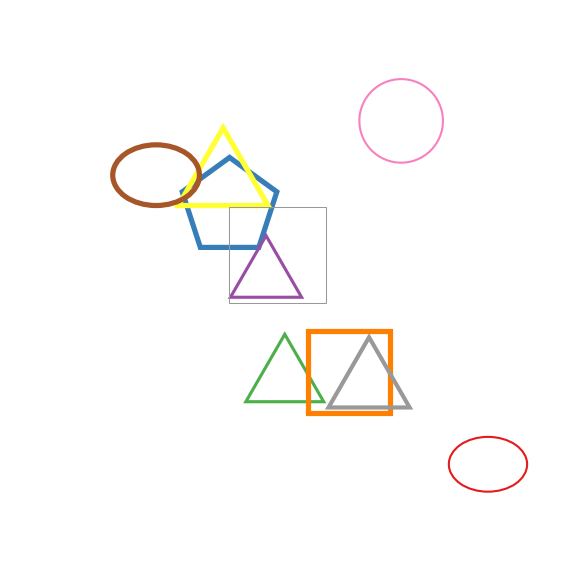[{"shape": "oval", "thickness": 1, "radius": 0.34, "center": [0.845, 0.195]}, {"shape": "pentagon", "thickness": 2.5, "radius": 0.43, "center": [0.398, 0.64]}, {"shape": "triangle", "thickness": 1.5, "radius": 0.39, "center": [0.493, 0.342]}, {"shape": "triangle", "thickness": 1.5, "radius": 0.36, "center": [0.461, 0.52]}, {"shape": "square", "thickness": 2.5, "radius": 0.35, "center": [0.605, 0.355]}, {"shape": "triangle", "thickness": 2.5, "radius": 0.45, "center": [0.386, 0.688]}, {"shape": "oval", "thickness": 2.5, "radius": 0.38, "center": [0.27, 0.696]}, {"shape": "circle", "thickness": 1, "radius": 0.36, "center": [0.695, 0.79]}, {"shape": "triangle", "thickness": 2, "radius": 0.41, "center": [0.639, 0.334]}, {"shape": "square", "thickness": 0.5, "radius": 0.42, "center": [0.48, 0.557]}]